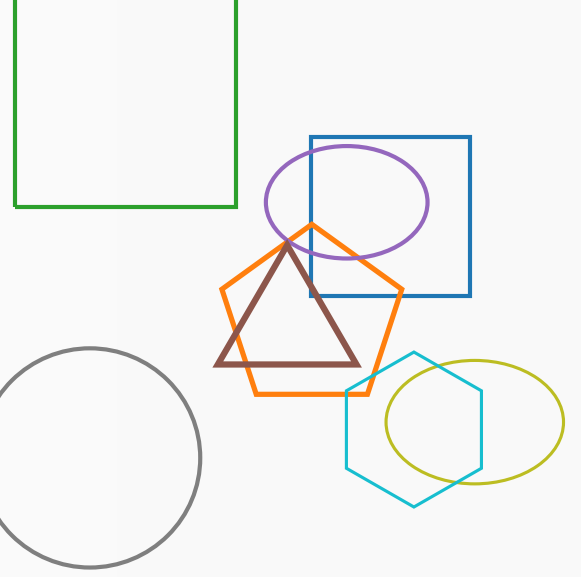[{"shape": "square", "thickness": 2, "radius": 0.69, "center": [0.672, 0.624]}, {"shape": "pentagon", "thickness": 2.5, "radius": 0.81, "center": [0.536, 0.448]}, {"shape": "square", "thickness": 2, "radius": 0.95, "center": [0.215, 0.831]}, {"shape": "oval", "thickness": 2, "radius": 0.7, "center": [0.596, 0.649]}, {"shape": "triangle", "thickness": 3, "radius": 0.69, "center": [0.494, 0.437]}, {"shape": "circle", "thickness": 2, "radius": 0.95, "center": [0.155, 0.206]}, {"shape": "oval", "thickness": 1.5, "radius": 0.76, "center": [0.817, 0.268]}, {"shape": "hexagon", "thickness": 1.5, "radius": 0.67, "center": [0.712, 0.255]}]